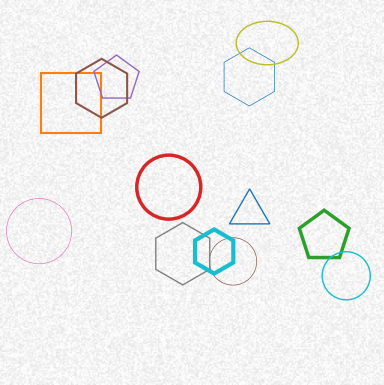[{"shape": "triangle", "thickness": 1, "radius": 0.3, "center": [0.648, 0.449]}, {"shape": "hexagon", "thickness": 0.5, "radius": 0.38, "center": [0.648, 0.8]}, {"shape": "square", "thickness": 1.5, "radius": 0.39, "center": [0.184, 0.732]}, {"shape": "pentagon", "thickness": 2.5, "radius": 0.34, "center": [0.842, 0.386]}, {"shape": "circle", "thickness": 2.5, "radius": 0.42, "center": [0.438, 0.514]}, {"shape": "pentagon", "thickness": 1, "radius": 0.31, "center": [0.303, 0.795]}, {"shape": "hexagon", "thickness": 1.5, "radius": 0.38, "center": [0.264, 0.771]}, {"shape": "circle", "thickness": 0.5, "radius": 0.31, "center": [0.605, 0.321]}, {"shape": "circle", "thickness": 0.5, "radius": 0.42, "center": [0.102, 0.4]}, {"shape": "hexagon", "thickness": 1, "radius": 0.4, "center": [0.475, 0.341]}, {"shape": "oval", "thickness": 1, "radius": 0.4, "center": [0.694, 0.888]}, {"shape": "hexagon", "thickness": 3, "radius": 0.29, "center": [0.556, 0.347]}, {"shape": "circle", "thickness": 1, "radius": 0.31, "center": [0.899, 0.284]}]